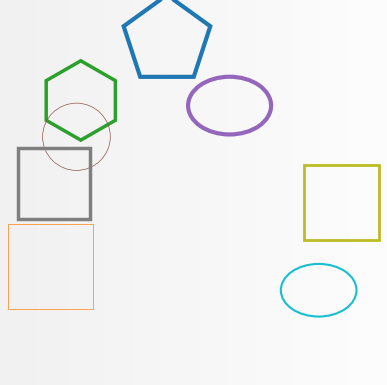[{"shape": "pentagon", "thickness": 3, "radius": 0.59, "center": [0.431, 0.896]}, {"shape": "square", "thickness": 0.5, "radius": 0.55, "center": [0.13, 0.307]}, {"shape": "hexagon", "thickness": 2.5, "radius": 0.52, "center": [0.208, 0.739]}, {"shape": "oval", "thickness": 3, "radius": 0.54, "center": [0.592, 0.726]}, {"shape": "circle", "thickness": 0.5, "radius": 0.44, "center": [0.197, 0.645]}, {"shape": "square", "thickness": 2.5, "radius": 0.46, "center": [0.139, 0.523]}, {"shape": "square", "thickness": 2, "radius": 0.49, "center": [0.881, 0.473]}, {"shape": "oval", "thickness": 1.5, "radius": 0.49, "center": [0.822, 0.246]}]